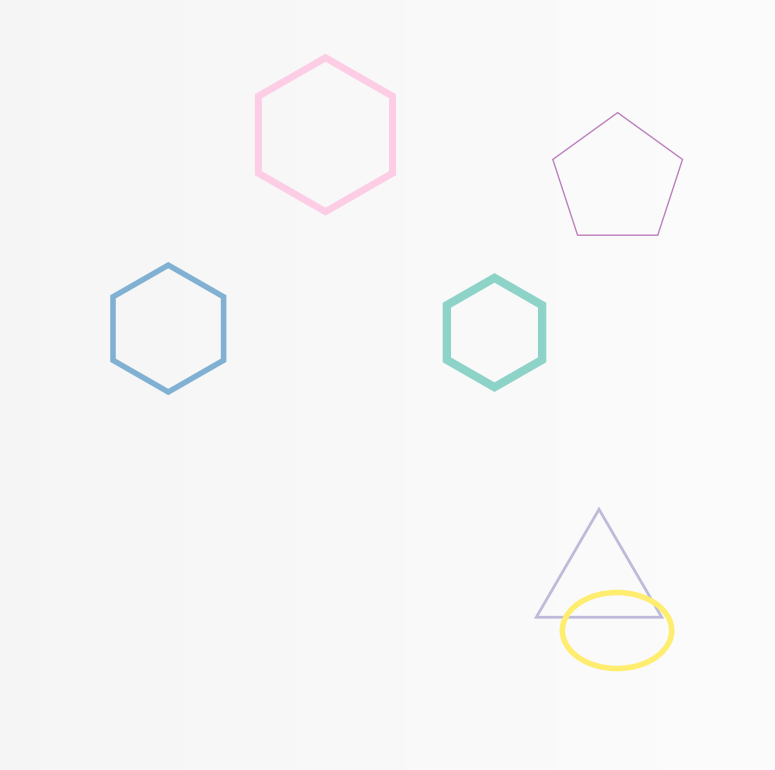[{"shape": "hexagon", "thickness": 3, "radius": 0.35, "center": [0.638, 0.568]}, {"shape": "triangle", "thickness": 1, "radius": 0.47, "center": [0.773, 0.245]}, {"shape": "hexagon", "thickness": 2, "radius": 0.41, "center": [0.217, 0.573]}, {"shape": "hexagon", "thickness": 2.5, "radius": 0.5, "center": [0.42, 0.825]}, {"shape": "pentagon", "thickness": 0.5, "radius": 0.44, "center": [0.797, 0.766]}, {"shape": "oval", "thickness": 2, "radius": 0.35, "center": [0.796, 0.181]}]